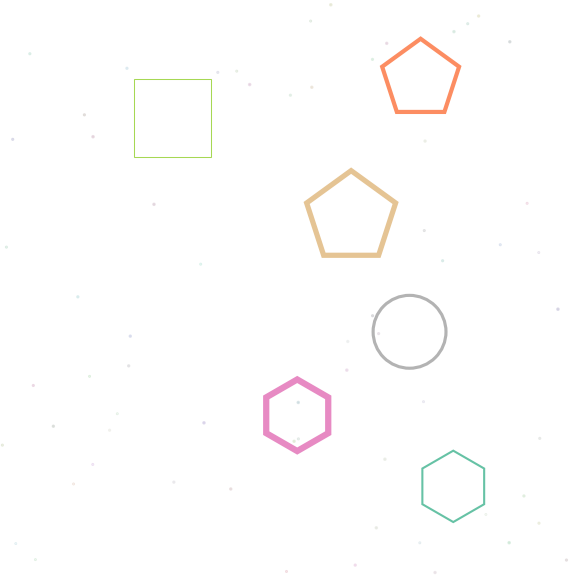[{"shape": "hexagon", "thickness": 1, "radius": 0.31, "center": [0.785, 0.157]}, {"shape": "pentagon", "thickness": 2, "radius": 0.35, "center": [0.728, 0.862]}, {"shape": "hexagon", "thickness": 3, "radius": 0.31, "center": [0.515, 0.28]}, {"shape": "square", "thickness": 0.5, "radius": 0.33, "center": [0.298, 0.795]}, {"shape": "pentagon", "thickness": 2.5, "radius": 0.4, "center": [0.608, 0.623]}, {"shape": "circle", "thickness": 1.5, "radius": 0.32, "center": [0.709, 0.425]}]